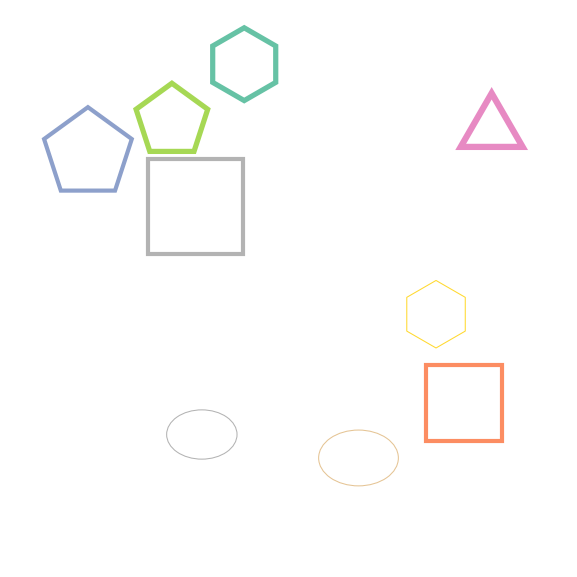[{"shape": "hexagon", "thickness": 2.5, "radius": 0.32, "center": [0.423, 0.888]}, {"shape": "square", "thickness": 2, "radius": 0.33, "center": [0.804, 0.301]}, {"shape": "pentagon", "thickness": 2, "radius": 0.4, "center": [0.152, 0.734]}, {"shape": "triangle", "thickness": 3, "radius": 0.31, "center": [0.851, 0.776]}, {"shape": "pentagon", "thickness": 2.5, "radius": 0.33, "center": [0.298, 0.79]}, {"shape": "hexagon", "thickness": 0.5, "radius": 0.29, "center": [0.755, 0.455]}, {"shape": "oval", "thickness": 0.5, "radius": 0.35, "center": [0.621, 0.206]}, {"shape": "oval", "thickness": 0.5, "radius": 0.3, "center": [0.35, 0.247]}, {"shape": "square", "thickness": 2, "radius": 0.41, "center": [0.338, 0.641]}]